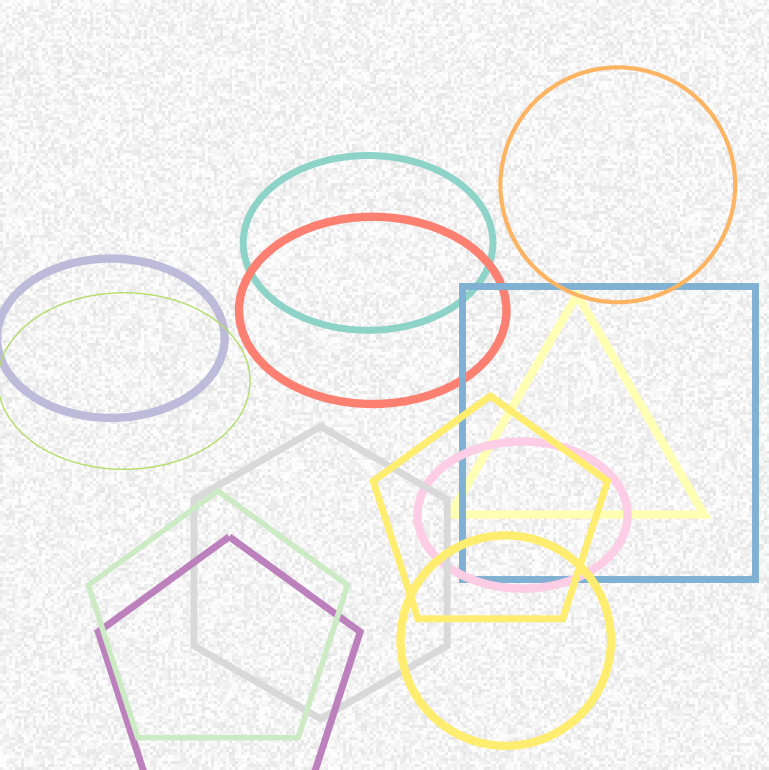[{"shape": "oval", "thickness": 2.5, "radius": 0.81, "center": [0.478, 0.685]}, {"shape": "triangle", "thickness": 3, "radius": 0.95, "center": [0.75, 0.427]}, {"shape": "oval", "thickness": 3, "radius": 0.74, "center": [0.144, 0.561]}, {"shape": "oval", "thickness": 3, "radius": 0.87, "center": [0.484, 0.597]}, {"shape": "square", "thickness": 2.5, "radius": 0.95, "center": [0.791, 0.438]}, {"shape": "circle", "thickness": 1.5, "radius": 0.76, "center": [0.802, 0.76]}, {"shape": "oval", "thickness": 0.5, "radius": 0.82, "center": [0.161, 0.505]}, {"shape": "oval", "thickness": 3, "radius": 0.68, "center": [0.679, 0.331]}, {"shape": "hexagon", "thickness": 2.5, "radius": 0.95, "center": [0.416, 0.256]}, {"shape": "pentagon", "thickness": 2.5, "radius": 0.89, "center": [0.298, 0.124]}, {"shape": "pentagon", "thickness": 2, "radius": 0.89, "center": [0.283, 0.185]}, {"shape": "pentagon", "thickness": 2.5, "radius": 0.8, "center": [0.637, 0.326]}, {"shape": "circle", "thickness": 3, "radius": 0.68, "center": [0.657, 0.168]}]